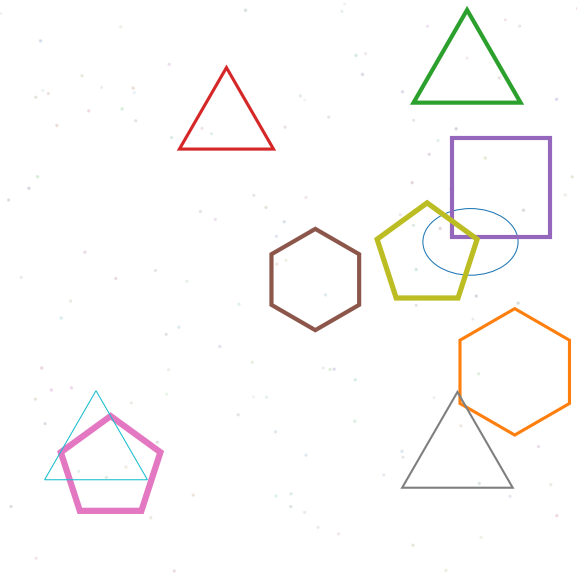[{"shape": "oval", "thickness": 0.5, "radius": 0.41, "center": [0.815, 0.58]}, {"shape": "hexagon", "thickness": 1.5, "radius": 0.55, "center": [0.891, 0.355]}, {"shape": "triangle", "thickness": 2, "radius": 0.54, "center": [0.809, 0.875]}, {"shape": "triangle", "thickness": 1.5, "radius": 0.47, "center": [0.392, 0.788]}, {"shape": "square", "thickness": 2, "radius": 0.43, "center": [0.867, 0.675]}, {"shape": "hexagon", "thickness": 2, "radius": 0.44, "center": [0.546, 0.515]}, {"shape": "pentagon", "thickness": 3, "radius": 0.45, "center": [0.192, 0.188]}, {"shape": "triangle", "thickness": 1, "radius": 0.55, "center": [0.792, 0.21]}, {"shape": "pentagon", "thickness": 2.5, "radius": 0.46, "center": [0.74, 0.557]}, {"shape": "triangle", "thickness": 0.5, "radius": 0.51, "center": [0.166, 0.22]}]